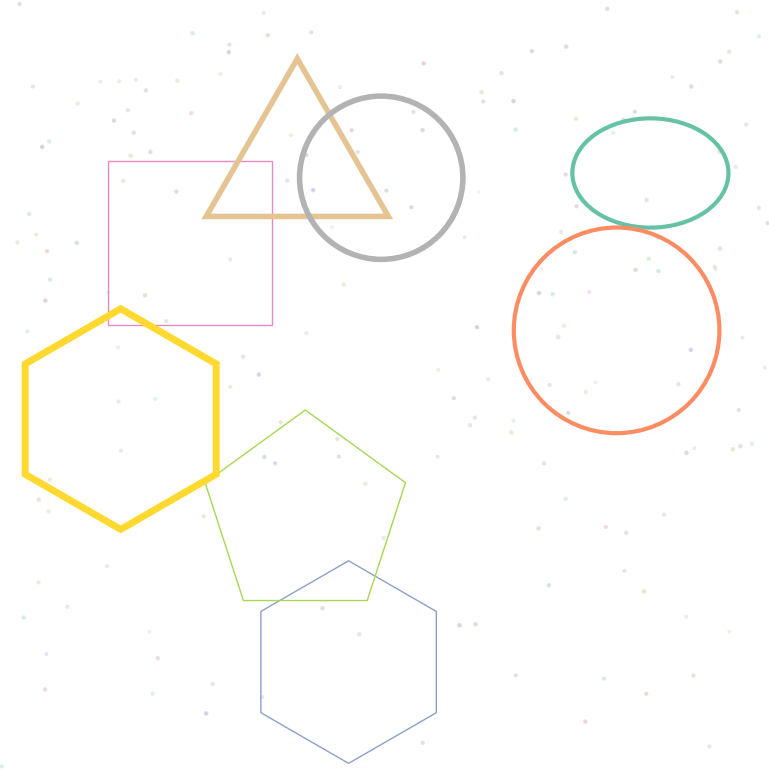[{"shape": "oval", "thickness": 1.5, "radius": 0.51, "center": [0.845, 0.775]}, {"shape": "circle", "thickness": 1.5, "radius": 0.67, "center": [0.801, 0.571]}, {"shape": "hexagon", "thickness": 0.5, "radius": 0.66, "center": [0.453, 0.14]}, {"shape": "square", "thickness": 0.5, "radius": 0.53, "center": [0.247, 0.685]}, {"shape": "pentagon", "thickness": 0.5, "radius": 0.68, "center": [0.397, 0.331]}, {"shape": "hexagon", "thickness": 2.5, "radius": 0.72, "center": [0.157, 0.456]}, {"shape": "triangle", "thickness": 2, "radius": 0.68, "center": [0.386, 0.787]}, {"shape": "circle", "thickness": 2, "radius": 0.53, "center": [0.495, 0.769]}]